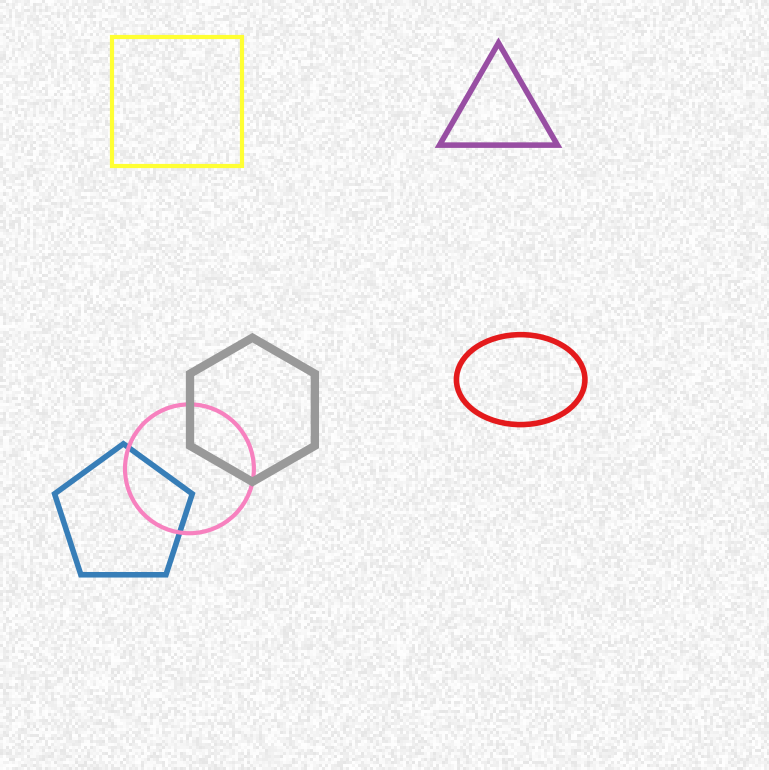[{"shape": "oval", "thickness": 2, "radius": 0.42, "center": [0.676, 0.507]}, {"shape": "pentagon", "thickness": 2, "radius": 0.47, "center": [0.16, 0.33]}, {"shape": "triangle", "thickness": 2, "radius": 0.44, "center": [0.647, 0.856]}, {"shape": "square", "thickness": 1.5, "radius": 0.42, "center": [0.23, 0.868]}, {"shape": "circle", "thickness": 1.5, "radius": 0.42, "center": [0.246, 0.391]}, {"shape": "hexagon", "thickness": 3, "radius": 0.47, "center": [0.328, 0.468]}]